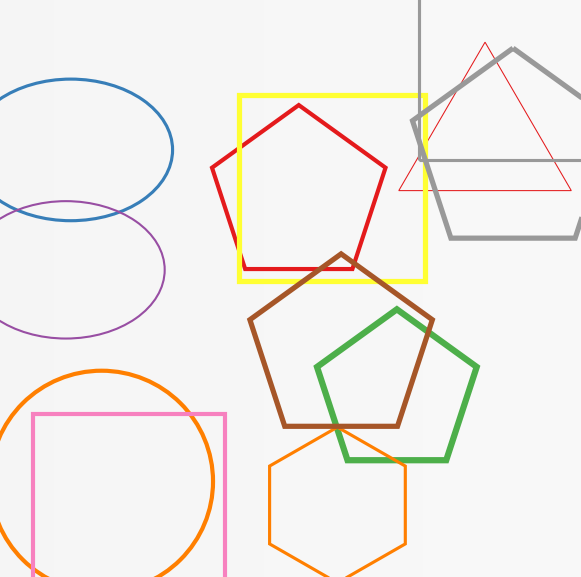[{"shape": "triangle", "thickness": 0.5, "radius": 0.86, "center": [0.834, 0.755]}, {"shape": "pentagon", "thickness": 2, "radius": 0.78, "center": [0.514, 0.66]}, {"shape": "oval", "thickness": 1.5, "radius": 0.88, "center": [0.122, 0.74]}, {"shape": "pentagon", "thickness": 3, "radius": 0.72, "center": [0.683, 0.319]}, {"shape": "oval", "thickness": 1, "radius": 0.85, "center": [0.113, 0.532]}, {"shape": "circle", "thickness": 2, "radius": 0.96, "center": [0.175, 0.165]}, {"shape": "hexagon", "thickness": 1.5, "radius": 0.67, "center": [0.581, 0.125]}, {"shape": "square", "thickness": 2.5, "radius": 0.8, "center": [0.571, 0.673]}, {"shape": "pentagon", "thickness": 2.5, "radius": 0.83, "center": [0.587, 0.394]}, {"shape": "square", "thickness": 2, "radius": 0.83, "center": [0.222, 0.117]}, {"shape": "pentagon", "thickness": 2.5, "radius": 0.91, "center": [0.883, 0.734]}, {"shape": "square", "thickness": 1.5, "radius": 0.81, "center": [0.884, 0.884]}]